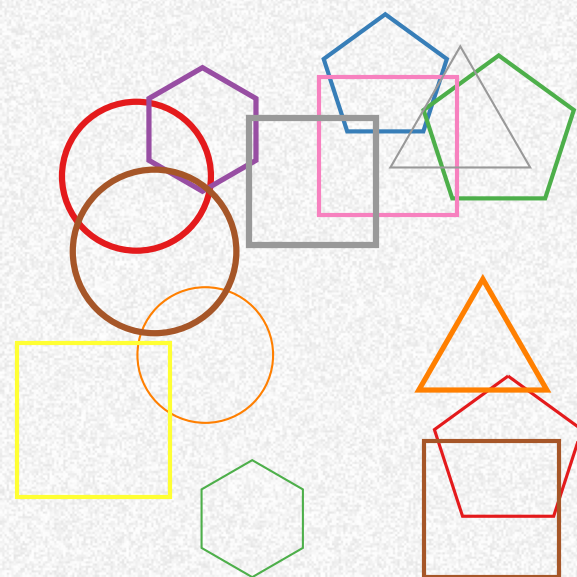[{"shape": "circle", "thickness": 3, "radius": 0.64, "center": [0.236, 0.694]}, {"shape": "pentagon", "thickness": 1.5, "radius": 0.67, "center": [0.88, 0.214]}, {"shape": "pentagon", "thickness": 2, "radius": 0.56, "center": [0.667, 0.862]}, {"shape": "hexagon", "thickness": 1, "radius": 0.51, "center": [0.437, 0.101]}, {"shape": "pentagon", "thickness": 2, "radius": 0.68, "center": [0.864, 0.766]}, {"shape": "hexagon", "thickness": 2.5, "radius": 0.53, "center": [0.351, 0.775]}, {"shape": "circle", "thickness": 1, "radius": 0.59, "center": [0.355, 0.384]}, {"shape": "triangle", "thickness": 2.5, "radius": 0.64, "center": [0.836, 0.388]}, {"shape": "square", "thickness": 2, "radius": 0.66, "center": [0.162, 0.272]}, {"shape": "square", "thickness": 2, "radius": 0.59, "center": [0.851, 0.118]}, {"shape": "circle", "thickness": 3, "radius": 0.71, "center": [0.268, 0.564]}, {"shape": "square", "thickness": 2, "radius": 0.6, "center": [0.672, 0.747]}, {"shape": "triangle", "thickness": 1, "radius": 0.7, "center": [0.797, 0.779]}, {"shape": "square", "thickness": 3, "radius": 0.55, "center": [0.541, 0.684]}]